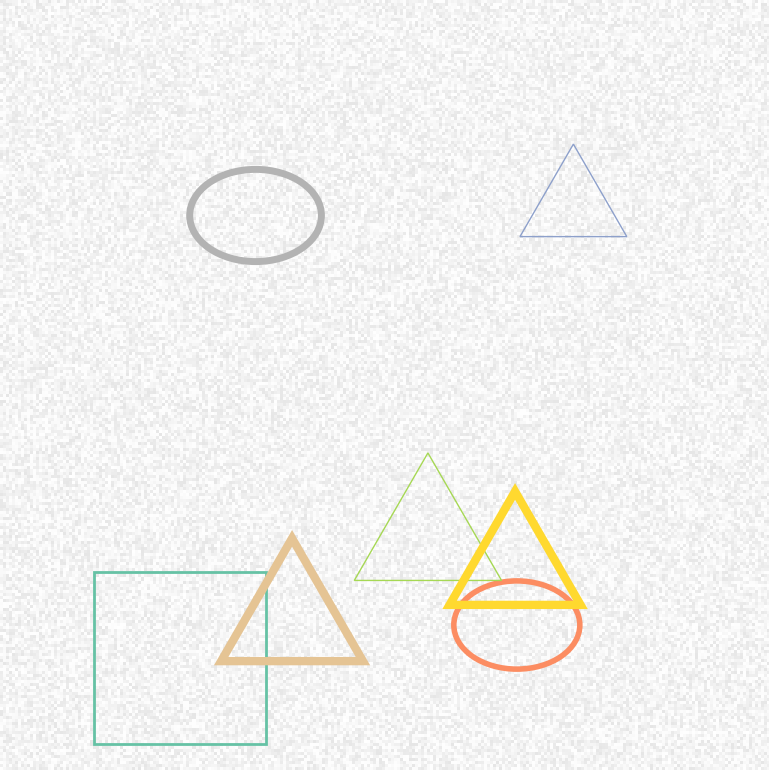[{"shape": "square", "thickness": 1, "radius": 0.56, "center": [0.234, 0.146]}, {"shape": "oval", "thickness": 2, "radius": 0.41, "center": [0.671, 0.188]}, {"shape": "triangle", "thickness": 0.5, "radius": 0.4, "center": [0.745, 0.733]}, {"shape": "triangle", "thickness": 0.5, "radius": 0.55, "center": [0.556, 0.301]}, {"shape": "triangle", "thickness": 3, "radius": 0.49, "center": [0.669, 0.264]}, {"shape": "triangle", "thickness": 3, "radius": 0.53, "center": [0.379, 0.195]}, {"shape": "oval", "thickness": 2.5, "radius": 0.43, "center": [0.332, 0.72]}]